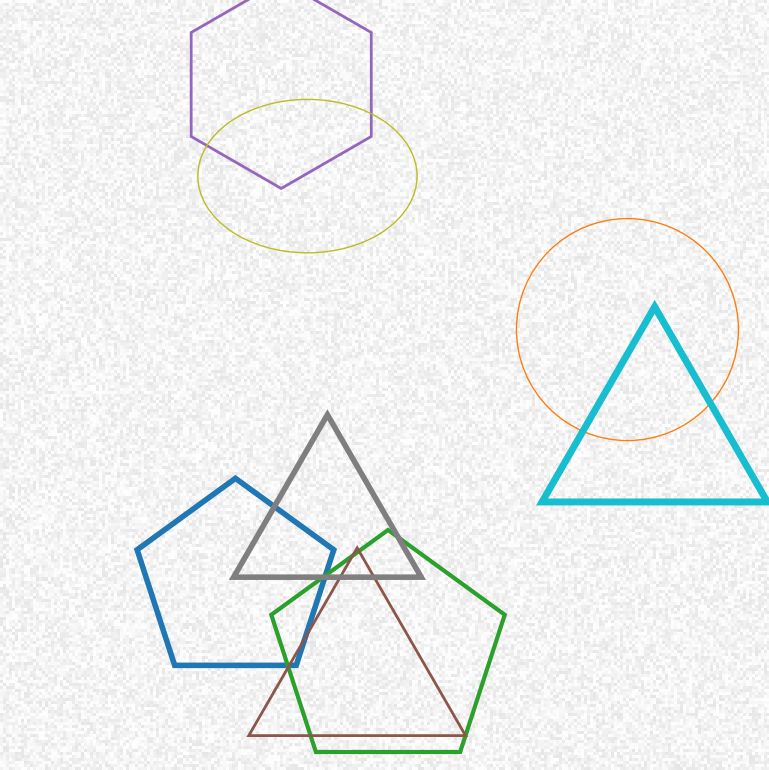[{"shape": "pentagon", "thickness": 2, "radius": 0.67, "center": [0.306, 0.245]}, {"shape": "circle", "thickness": 0.5, "radius": 0.72, "center": [0.815, 0.572]}, {"shape": "pentagon", "thickness": 1.5, "radius": 0.8, "center": [0.504, 0.152]}, {"shape": "hexagon", "thickness": 1, "radius": 0.68, "center": [0.365, 0.89]}, {"shape": "triangle", "thickness": 1, "radius": 0.81, "center": [0.464, 0.126]}, {"shape": "triangle", "thickness": 2, "radius": 0.7, "center": [0.425, 0.321]}, {"shape": "oval", "thickness": 0.5, "radius": 0.71, "center": [0.399, 0.771]}, {"shape": "triangle", "thickness": 2.5, "radius": 0.84, "center": [0.85, 0.433]}]